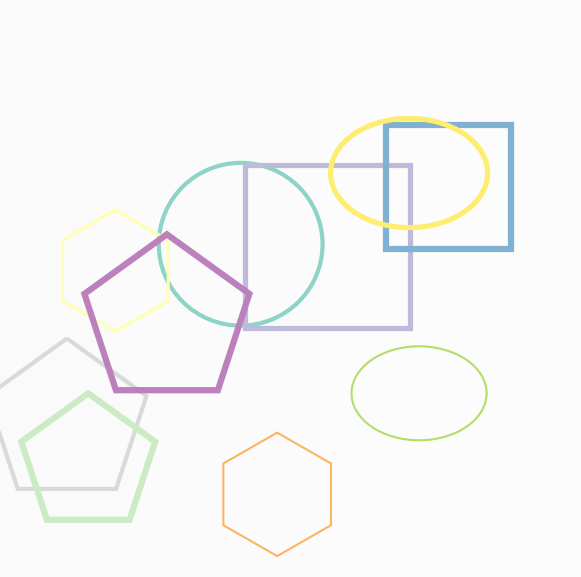[{"shape": "circle", "thickness": 2, "radius": 0.7, "center": [0.414, 0.576]}, {"shape": "hexagon", "thickness": 1.5, "radius": 0.53, "center": [0.199, 0.53]}, {"shape": "square", "thickness": 2.5, "radius": 0.71, "center": [0.563, 0.572]}, {"shape": "square", "thickness": 3, "radius": 0.54, "center": [0.772, 0.676]}, {"shape": "hexagon", "thickness": 1, "radius": 0.53, "center": [0.477, 0.143]}, {"shape": "oval", "thickness": 1, "radius": 0.58, "center": [0.721, 0.318]}, {"shape": "pentagon", "thickness": 2, "radius": 0.72, "center": [0.115, 0.269]}, {"shape": "pentagon", "thickness": 3, "radius": 0.75, "center": [0.287, 0.444]}, {"shape": "pentagon", "thickness": 3, "radius": 0.61, "center": [0.152, 0.197]}, {"shape": "oval", "thickness": 2.5, "radius": 0.68, "center": [0.704, 0.7]}]